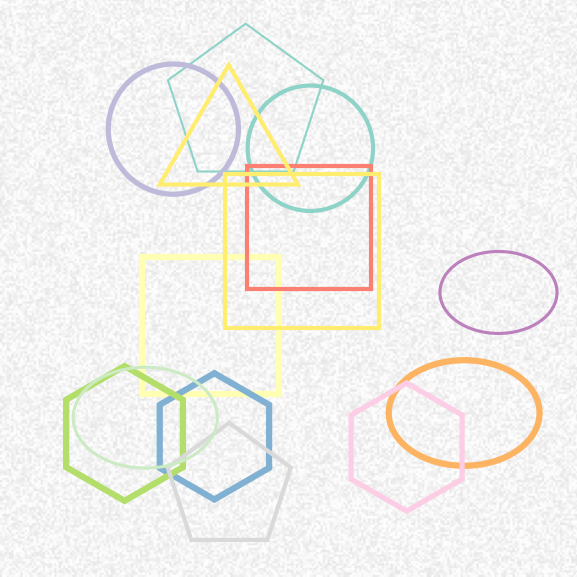[{"shape": "circle", "thickness": 2, "radius": 0.54, "center": [0.537, 0.742]}, {"shape": "pentagon", "thickness": 1, "radius": 0.71, "center": [0.425, 0.817]}, {"shape": "square", "thickness": 3, "radius": 0.59, "center": [0.365, 0.435]}, {"shape": "circle", "thickness": 2.5, "radius": 0.56, "center": [0.3, 0.776]}, {"shape": "square", "thickness": 2, "radius": 0.53, "center": [0.535, 0.605]}, {"shape": "hexagon", "thickness": 3, "radius": 0.55, "center": [0.371, 0.244]}, {"shape": "oval", "thickness": 3, "radius": 0.65, "center": [0.804, 0.284]}, {"shape": "hexagon", "thickness": 3, "radius": 0.58, "center": [0.216, 0.249]}, {"shape": "hexagon", "thickness": 2.5, "radius": 0.55, "center": [0.704, 0.225]}, {"shape": "pentagon", "thickness": 2, "radius": 0.56, "center": [0.397, 0.155]}, {"shape": "oval", "thickness": 1.5, "radius": 0.51, "center": [0.863, 0.493]}, {"shape": "oval", "thickness": 1.5, "radius": 0.62, "center": [0.252, 0.276]}, {"shape": "triangle", "thickness": 2, "radius": 0.69, "center": [0.396, 0.749]}, {"shape": "square", "thickness": 2, "radius": 0.67, "center": [0.523, 0.565]}]